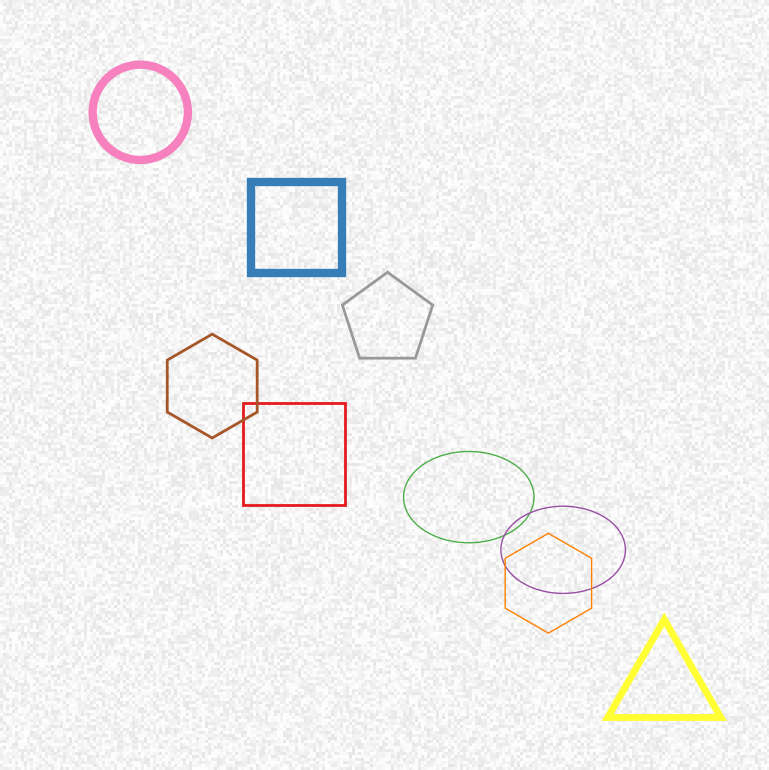[{"shape": "square", "thickness": 1, "radius": 0.33, "center": [0.382, 0.41]}, {"shape": "square", "thickness": 3, "radius": 0.3, "center": [0.385, 0.704]}, {"shape": "oval", "thickness": 0.5, "radius": 0.42, "center": [0.609, 0.354]}, {"shape": "oval", "thickness": 0.5, "radius": 0.4, "center": [0.731, 0.286]}, {"shape": "hexagon", "thickness": 0.5, "radius": 0.32, "center": [0.712, 0.243]}, {"shape": "triangle", "thickness": 2.5, "radius": 0.42, "center": [0.863, 0.111]}, {"shape": "hexagon", "thickness": 1, "radius": 0.34, "center": [0.276, 0.499]}, {"shape": "circle", "thickness": 3, "radius": 0.31, "center": [0.182, 0.854]}, {"shape": "pentagon", "thickness": 1, "radius": 0.31, "center": [0.503, 0.585]}]